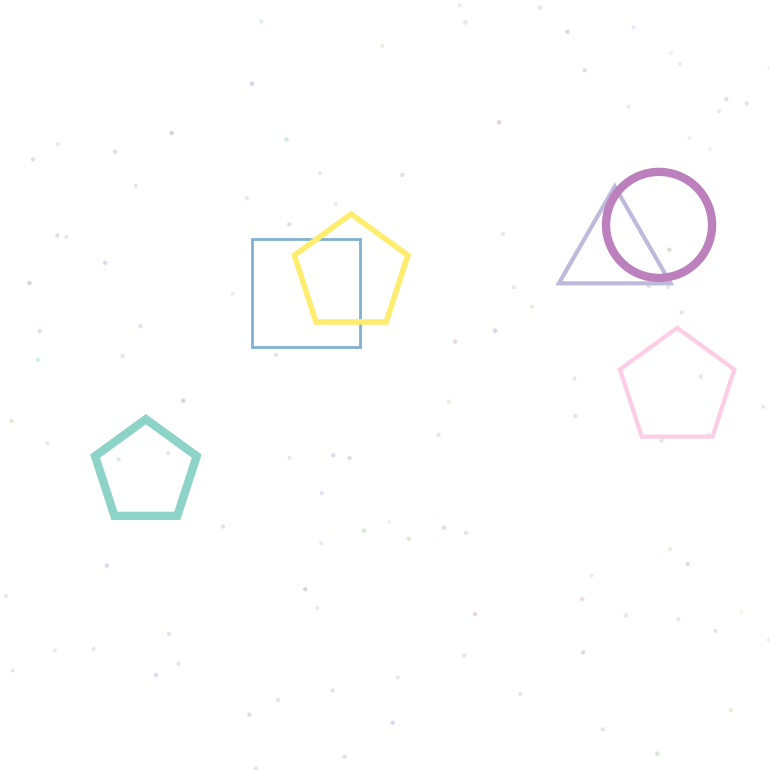[{"shape": "pentagon", "thickness": 3, "radius": 0.35, "center": [0.189, 0.386]}, {"shape": "triangle", "thickness": 1.5, "radius": 0.42, "center": [0.798, 0.674]}, {"shape": "square", "thickness": 1, "radius": 0.35, "center": [0.397, 0.62]}, {"shape": "pentagon", "thickness": 1.5, "radius": 0.39, "center": [0.879, 0.496]}, {"shape": "circle", "thickness": 3, "radius": 0.34, "center": [0.856, 0.708]}, {"shape": "pentagon", "thickness": 2, "radius": 0.39, "center": [0.456, 0.645]}]